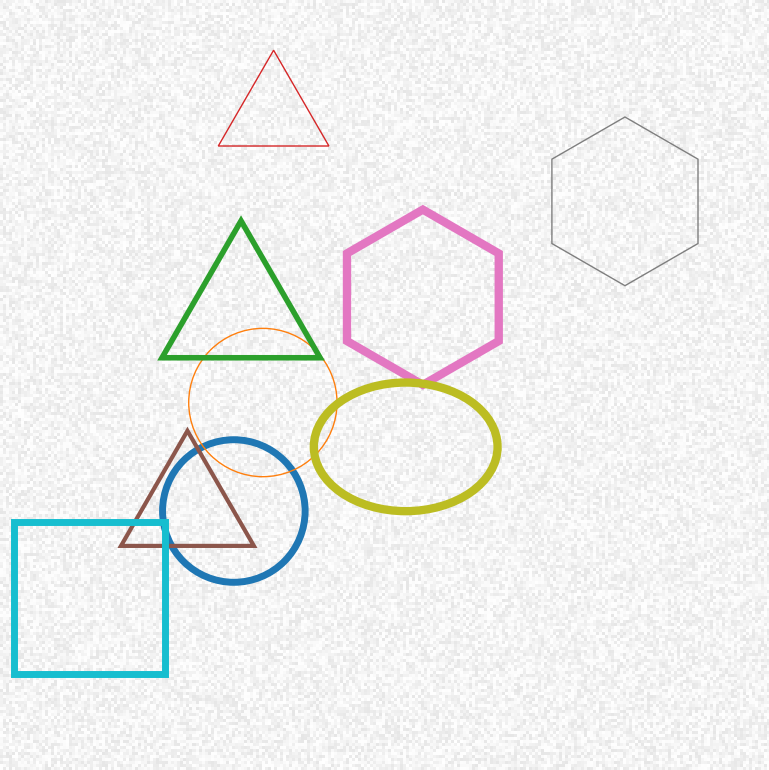[{"shape": "circle", "thickness": 2.5, "radius": 0.46, "center": [0.304, 0.336]}, {"shape": "circle", "thickness": 0.5, "radius": 0.48, "center": [0.341, 0.477]}, {"shape": "triangle", "thickness": 2, "radius": 0.59, "center": [0.313, 0.595]}, {"shape": "triangle", "thickness": 0.5, "radius": 0.41, "center": [0.355, 0.852]}, {"shape": "triangle", "thickness": 1.5, "radius": 0.5, "center": [0.243, 0.341]}, {"shape": "hexagon", "thickness": 3, "radius": 0.57, "center": [0.549, 0.614]}, {"shape": "hexagon", "thickness": 0.5, "radius": 0.55, "center": [0.812, 0.739]}, {"shape": "oval", "thickness": 3, "radius": 0.6, "center": [0.527, 0.42]}, {"shape": "square", "thickness": 2.5, "radius": 0.49, "center": [0.116, 0.223]}]